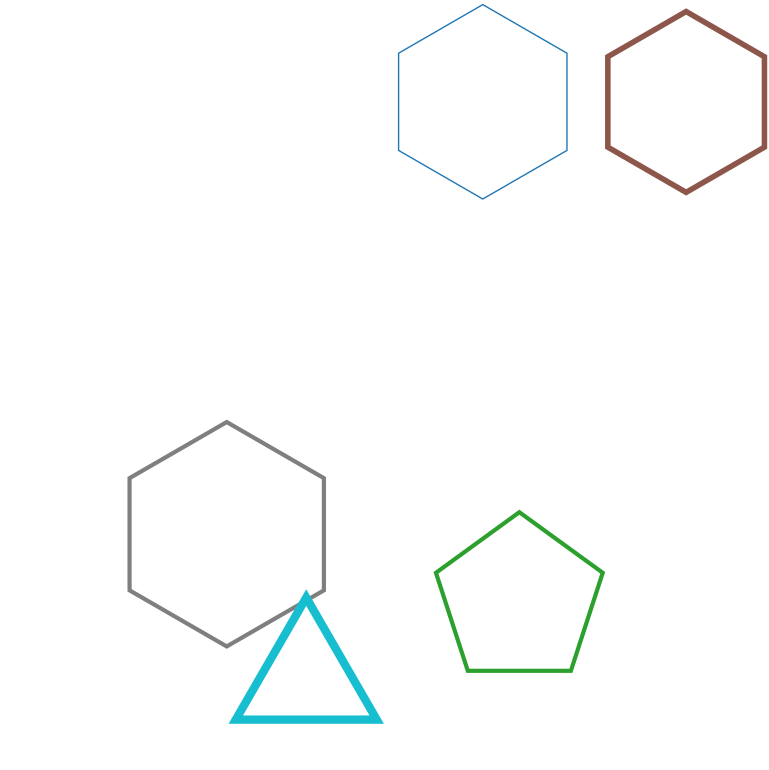[{"shape": "hexagon", "thickness": 0.5, "radius": 0.63, "center": [0.627, 0.868]}, {"shape": "pentagon", "thickness": 1.5, "radius": 0.57, "center": [0.674, 0.221]}, {"shape": "hexagon", "thickness": 2, "radius": 0.59, "center": [0.891, 0.868]}, {"shape": "hexagon", "thickness": 1.5, "radius": 0.73, "center": [0.294, 0.306]}, {"shape": "triangle", "thickness": 3, "radius": 0.53, "center": [0.398, 0.118]}]